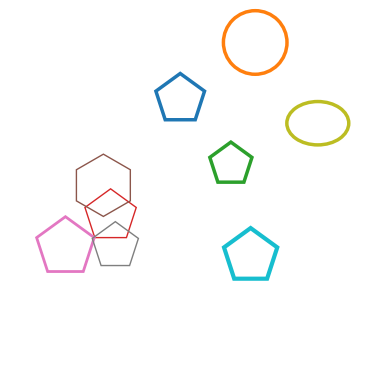[{"shape": "pentagon", "thickness": 2.5, "radius": 0.33, "center": [0.468, 0.743]}, {"shape": "circle", "thickness": 2.5, "radius": 0.41, "center": [0.663, 0.89]}, {"shape": "pentagon", "thickness": 2.5, "radius": 0.29, "center": [0.6, 0.573]}, {"shape": "pentagon", "thickness": 1, "radius": 0.35, "center": [0.287, 0.439]}, {"shape": "hexagon", "thickness": 1, "radius": 0.4, "center": [0.268, 0.519]}, {"shape": "pentagon", "thickness": 2, "radius": 0.39, "center": [0.17, 0.358]}, {"shape": "pentagon", "thickness": 1, "radius": 0.31, "center": [0.3, 0.361]}, {"shape": "oval", "thickness": 2.5, "radius": 0.4, "center": [0.825, 0.68]}, {"shape": "pentagon", "thickness": 3, "radius": 0.36, "center": [0.651, 0.335]}]